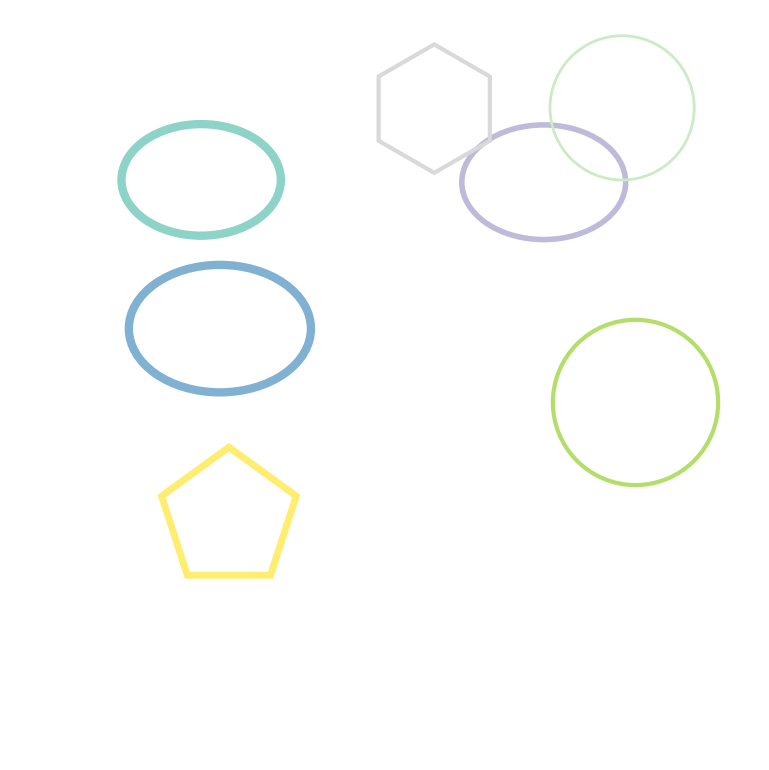[{"shape": "oval", "thickness": 3, "radius": 0.52, "center": [0.261, 0.766]}, {"shape": "oval", "thickness": 2, "radius": 0.53, "center": [0.706, 0.763]}, {"shape": "oval", "thickness": 3, "radius": 0.59, "center": [0.286, 0.573]}, {"shape": "circle", "thickness": 1.5, "radius": 0.54, "center": [0.825, 0.477]}, {"shape": "hexagon", "thickness": 1.5, "radius": 0.42, "center": [0.564, 0.859]}, {"shape": "circle", "thickness": 1, "radius": 0.47, "center": [0.808, 0.86]}, {"shape": "pentagon", "thickness": 2.5, "radius": 0.46, "center": [0.297, 0.327]}]